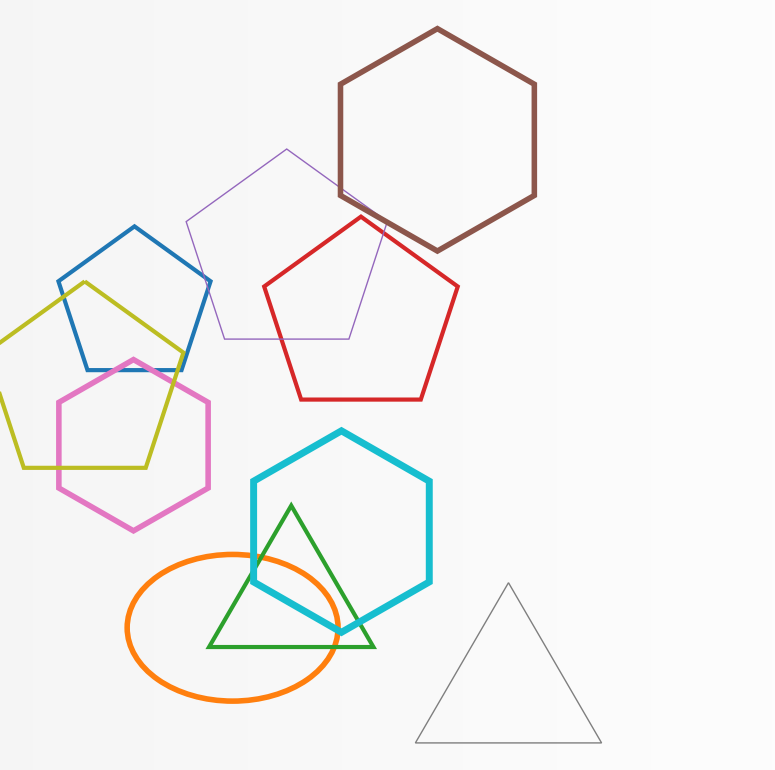[{"shape": "pentagon", "thickness": 1.5, "radius": 0.52, "center": [0.174, 0.603]}, {"shape": "oval", "thickness": 2, "radius": 0.68, "center": [0.3, 0.185]}, {"shape": "triangle", "thickness": 1.5, "radius": 0.61, "center": [0.376, 0.221]}, {"shape": "pentagon", "thickness": 1.5, "radius": 0.66, "center": [0.466, 0.587]}, {"shape": "pentagon", "thickness": 0.5, "radius": 0.68, "center": [0.37, 0.67]}, {"shape": "hexagon", "thickness": 2, "radius": 0.72, "center": [0.564, 0.818]}, {"shape": "hexagon", "thickness": 2, "radius": 0.56, "center": [0.172, 0.422]}, {"shape": "triangle", "thickness": 0.5, "radius": 0.69, "center": [0.656, 0.105]}, {"shape": "pentagon", "thickness": 1.5, "radius": 0.67, "center": [0.109, 0.501]}, {"shape": "hexagon", "thickness": 2.5, "radius": 0.65, "center": [0.441, 0.31]}]